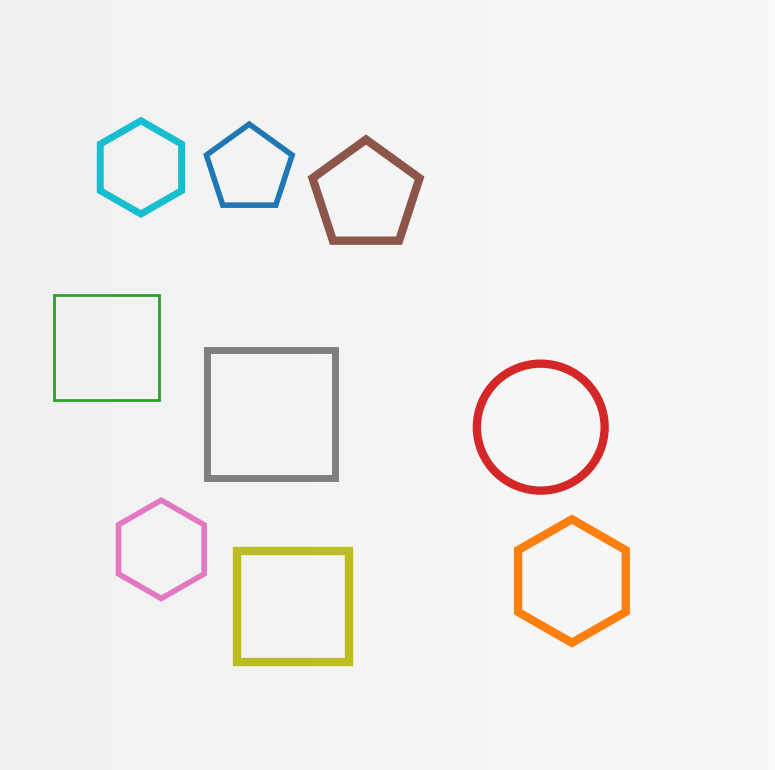[{"shape": "pentagon", "thickness": 2, "radius": 0.29, "center": [0.322, 0.781]}, {"shape": "hexagon", "thickness": 3, "radius": 0.4, "center": [0.738, 0.245]}, {"shape": "square", "thickness": 1, "radius": 0.34, "center": [0.138, 0.549]}, {"shape": "circle", "thickness": 3, "radius": 0.41, "center": [0.698, 0.445]}, {"shape": "pentagon", "thickness": 3, "radius": 0.36, "center": [0.472, 0.746]}, {"shape": "hexagon", "thickness": 2, "radius": 0.32, "center": [0.208, 0.287]}, {"shape": "square", "thickness": 2.5, "radius": 0.41, "center": [0.35, 0.462]}, {"shape": "square", "thickness": 3, "radius": 0.36, "center": [0.378, 0.212]}, {"shape": "hexagon", "thickness": 2.5, "radius": 0.3, "center": [0.182, 0.783]}]